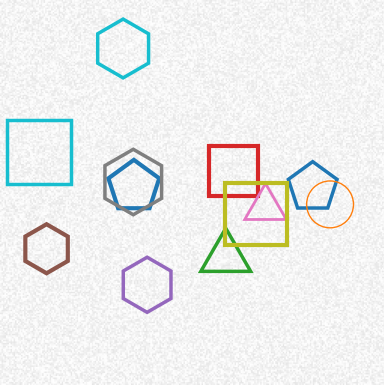[{"shape": "pentagon", "thickness": 2.5, "radius": 0.33, "center": [0.812, 0.514]}, {"shape": "pentagon", "thickness": 3, "radius": 0.35, "center": [0.348, 0.515]}, {"shape": "circle", "thickness": 1, "radius": 0.3, "center": [0.857, 0.469]}, {"shape": "triangle", "thickness": 2.5, "radius": 0.37, "center": [0.586, 0.333]}, {"shape": "square", "thickness": 3, "radius": 0.32, "center": [0.606, 0.555]}, {"shape": "hexagon", "thickness": 2.5, "radius": 0.36, "center": [0.382, 0.26]}, {"shape": "hexagon", "thickness": 3, "radius": 0.32, "center": [0.121, 0.354]}, {"shape": "triangle", "thickness": 2, "radius": 0.31, "center": [0.69, 0.461]}, {"shape": "hexagon", "thickness": 2.5, "radius": 0.42, "center": [0.346, 0.527]}, {"shape": "square", "thickness": 3, "radius": 0.4, "center": [0.665, 0.445]}, {"shape": "square", "thickness": 2.5, "radius": 0.42, "center": [0.102, 0.604]}, {"shape": "hexagon", "thickness": 2.5, "radius": 0.38, "center": [0.32, 0.874]}]